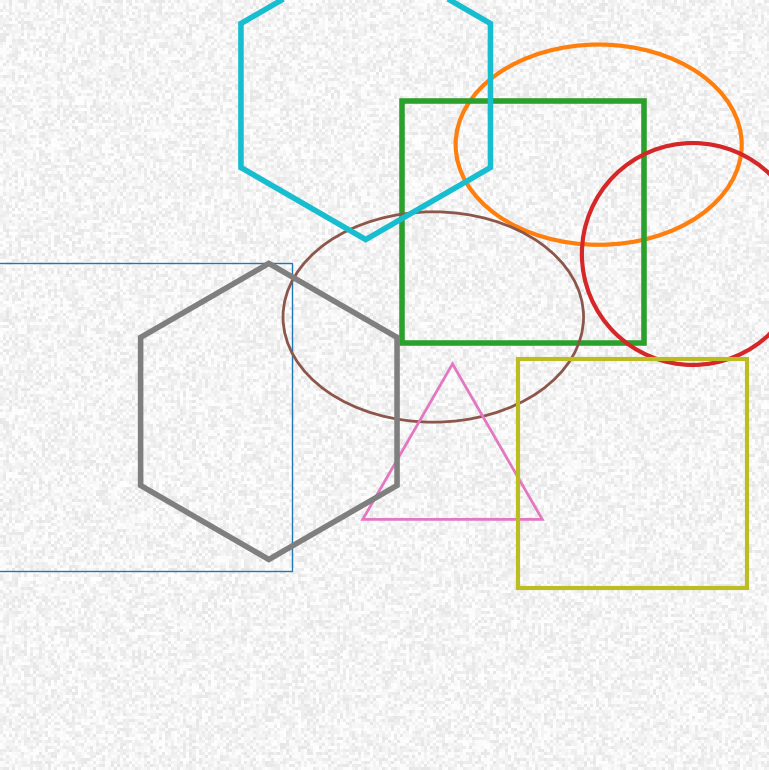[{"shape": "square", "thickness": 0.5, "radius": 1.0, "center": [0.18, 0.458]}, {"shape": "oval", "thickness": 1.5, "radius": 0.93, "center": [0.777, 0.812]}, {"shape": "square", "thickness": 2, "radius": 0.79, "center": [0.679, 0.711]}, {"shape": "circle", "thickness": 1.5, "radius": 0.72, "center": [0.9, 0.67]}, {"shape": "oval", "thickness": 1, "radius": 0.98, "center": [0.563, 0.588]}, {"shape": "triangle", "thickness": 1, "radius": 0.67, "center": [0.588, 0.393]}, {"shape": "hexagon", "thickness": 2, "radius": 0.96, "center": [0.349, 0.466]}, {"shape": "square", "thickness": 1.5, "radius": 0.74, "center": [0.821, 0.385]}, {"shape": "hexagon", "thickness": 2, "radius": 0.94, "center": [0.475, 0.876]}]